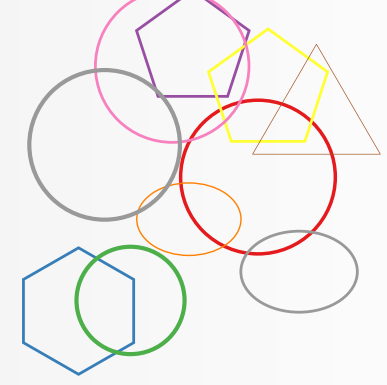[{"shape": "circle", "thickness": 2.5, "radius": 1.0, "center": [0.666, 0.54]}, {"shape": "hexagon", "thickness": 2, "radius": 0.82, "center": [0.203, 0.192]}, {"shape": "circle", "thickness": 3, "radius": 0.7, "center": [0.337, 0.22]}, {"shape": "pentagon", "thickness": 2, "radius": 0.76, "center": [0.498, 0.873]}, {"shape": "oval", "thickness": 1, "radius": 0.67, "center": [0.487, 0.431]}, {"shape": "pentagon", "thickness": 2, "radius": 0.81, "center": [0.692, 0.763]}, {"shape": "triangle", "thickness": 0.5, "radius": 0.95, "center": [0.817, 0.695]}, {"shape": "circle", "thickness": 2, "radius": 0.99, "center": [0.444, 0.828]}, {"shape": "oval", "thickness": 2, "radius": 0.75, "center": [0.772, 0.294]}, {"shape": "circle", "thickness": 3, "radius": 0.97, "center": [0.27, 0.624]}]